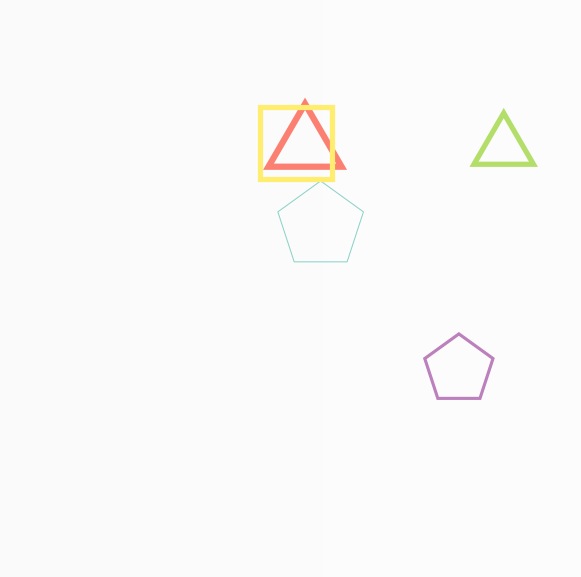[{"shape": "pentagon", "thickness": 0.5, "radius": 0.39, "center": [0.552, 0.608]}, {"shape": "triangle", "thickness": 3, "radius": 0.36, "center": [0.525, 0.747]}, {"shape": "triangle", "thickness": 2.5, "radius": 0.3, "center": [0.867, 0.744]}, {"shape": "pentagon", "thickness": 1.5, "radius": 0.31, "center": [0.789, 0.359]}, {"shape": "square", "thickness": 2.5, "radius": 0.31, "center": [0.509, 0.751]}]